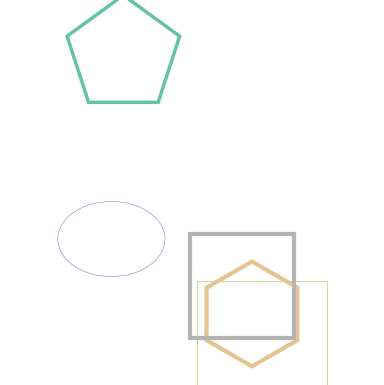[{"shape": "pentagon", "thickness": 2.5, "radius": 0.77, "center": [0.32, 0.859]}, {"shape": "oval", "thickness": 0.5, "radius": 0.7, "center": [0.289, 0.379]}, {"shape": "square", "thickness": 0.5, "radius": 0.84, "center": [0.68, 0.101]}, {"shape": "hexagon", "thickness": 3, "radius": 0.68, "center": [0.654, 0.185]}, {"shape": "square", "thickness": 3, "radius": 0.68, "center": [0.629, 0.257]}]